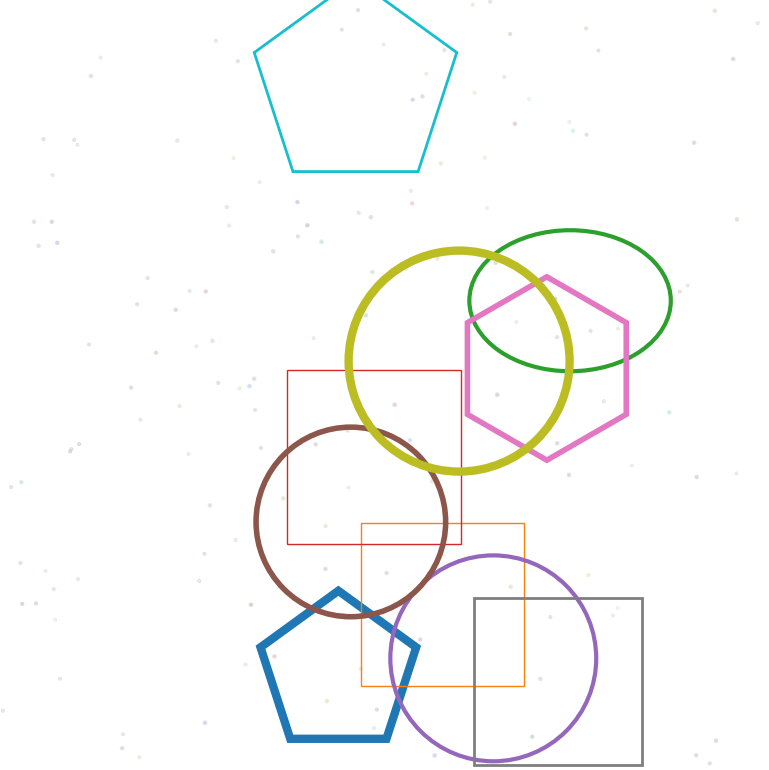[{"shape": "pentagon", "thickness": 3, "radius": 0.53, "center": [0.439, 0.127]}, {"shape": "square", "thickness": 0.5, "radius": 0.53, "center": [0.575, 0.215]}, {"shape": "oval", "thickness": 1.5, "radius": 0.65, "center": [0.74, 0.609]}, {"shape": "square", "thickness": 0.5, "radius": 0.56, "center": [0.485, 0.407]}, {"shape": "circle", "thickness": 1.5, "radius": 0.67, "center": [0.641, 0.145]}, {"shape": "circle", "thickness": 2, "radius": 0.62, "center": [0.456, 0.322]}, {"shape": "hexagon", "thickness": 2, "radius": 0.6, "center": [0.71, 0.521]}, {"shape": "square", "thickness": 1, "radius": 0.54, "center": [0.725, 0.115]}, {"shape": "circle", "thickness": 3, "radius": 0.72, "center": [0.596, 0.531]}, {"shape": "pentagon", "thickness": 1, "radius": 0.69, "center": [0.462, 0.889]}]